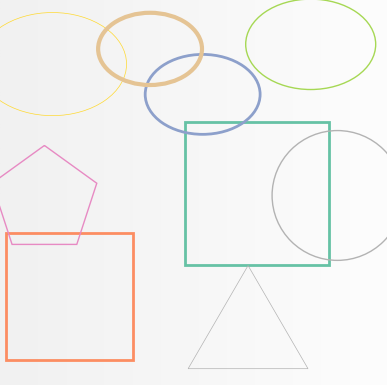[{"shape": "square", "thickness": 2, "radius": 0.93, "center": [0.663, 0.498]}, {"shape": "square", "thickness": 2, "radius": 0.82, "center": [0.18, 0.23]}, {"shape": "oval", "thickness": 2, "radius": 0.74, "center": [0.523, 0.755]}, {"shape": "pentagon", "thickness": 1, "radius": 0.71, "center": [0.115, 0.48]}, {"shape": "oval", "thickness": 1, "radius": 0.84, "center": [0.802, 0.885]}, {"shape": "oval", "thickness": 0.5, "radius": 0.96, "center": [0.135, 0.834]}, {"shape": "oval", "thickness": 3, "radius": 0.67, "center": [0.387, 0.873]}, {"shape": "triangle", "thickness": 0.5, "radius": 0.89, "center": [0.64, 0.132]}, {"shape": "circle", "thickness": 1, "radius": 0.84, "center": [0.871, 0.492]}]